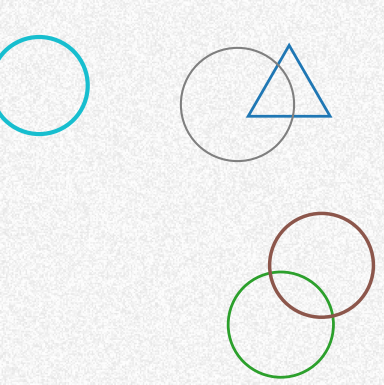[{"shape": "triangle", "thickness": 2, "radius": 0.61, "center": [0.751, 0.759]}, {"shape": "circle", "thickness": 2, "radius": 0.68, "center": [0.729, 0.157]}, {"shape": "circle", "thickness": 2.5, "radius": 0.67, "center": [0.835, 0.311]}, {"shape": "circle", "thickness": 1.5, "radius": 0.74, "center": [0.617, 0.729]}, {"shape": "circle", "thickness": 3, "radius": 0.63, "center": [0.102, 0.778]}]